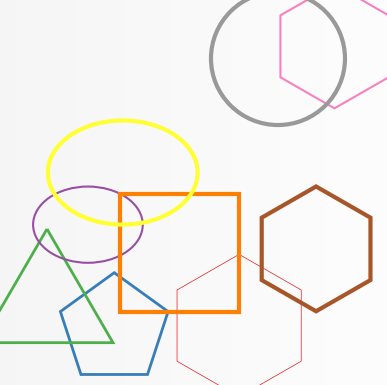[{"shape": "hexagon", "thickness": 0.5, "radius": 0.93, "center": [0.617, 0.154]}, {"shape": "pentagon", "thickness": 2, "radius": 0.73, "center": [0.295, 0.146]}, {"shape": "triangle", "thickness": 2, "radius": 0.98, "center": [0.121, 0.208]}, {"shape": "oval", "thickness": 1.5, "radius": 0.71, "center": [0.227, 0.416]}, {"shape": "square", "thickness": 3, "radius": 0.77, "center": [0.464, 0.342]}, {"shape": "oval", "thickness": 3, "radius": 0.97, "center": [0.317, 0.552]}, {"shape": "hexagon", "thickness": 3, "radius": 0.81, "center": [0.816, 0.354]}, {"shape": "hexagon", "thickness": 1.5, "radius": 0.81, "center": [0.863, 0.88]}, {"shape": "circle", "thickness": 3, "radius": 0.86, "center": [0.717, 0.848]}]